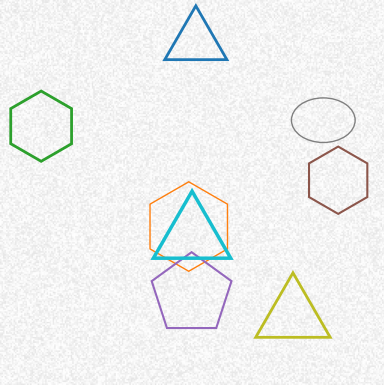[{"shape": "triangle", "thickness": 2, "radius": 0.47, "center": [0.509, 0.892]}, {"shape": "hexagon", "thickness": 1, "radius": 0.58, "center": [0.49, 0.412]}, {"shape": "hexagon", "thickness": 2, "radius": 0.46, "center": [0.107, 0.672]}, {"shape": "pentagon", "thickness": 1.5, "radius": 0.54, "center": [0.498, 0.236]}, {"shape": "hexagon", "thickness": 1.5, "radius": 0.44, "center": [0.878, 0.532]}, {"shape": "oval", "thickness": 1, "radius": 0.41, "center": [0.84, 0.688]}, {"shape": "triangle", "thickness": 2, "radius": 0.56, "center": [0.761, 0.18]}, {"shape": "triangle", "thickness": 2.5, "radius": 0.58, "center": [0.499, 0.387]}]